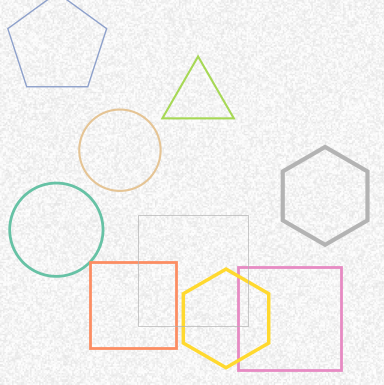[{"shape": "circle", "thickness": 2, "radius": 0.61, "center": [0.146, 0.403]}, {"shape": "square", "thickness": 2, "radius": 0.56, "center": [0.345, 0.208]}, {"shape": "pentagon", "thickness": 1, "radius": 0.67, "center": [0.149, 0.884]}, {"shape": "square", "thickness": 2, "radius": 0.67, "center": [0.752, 0.172]}, {"shape": "triangle", "thickness": 1.5, "radius": 0.54, "center": [0.515, 0.746]}, {"shape": "hexagon", "thickness": 2.5, "radius": 0.64, "center": [0.587, 0.173]}, {"shape": "circle", "thickness": 1.5, "radius": 0.53, "center": [0.312, 0.61]}, {"shape": "hexagon", "thickness": 3, "radius": 0.64, "center": [0.844, 0.491]}, {"shape": "square", "thickness": 0.5, "radius": 0.72, "center": [0.501, 0.297]}]